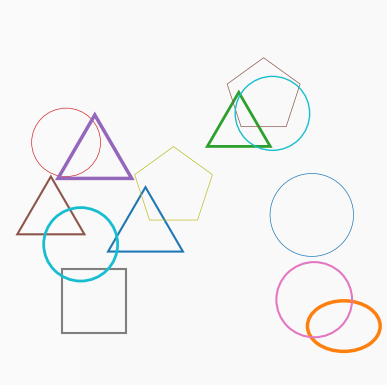[{"shape": "triangle", "thickness": 1.5, "radius": 0.56, "center": [0.375, 0.402]}, {"shape": "circle", "thickness": 0.5, "radius": 0.54, "center": [0.805, 0.442]}, {"shape": "oval", "thickness": 2.5, "radius": 0.47, "center": [0.887, 0.153]}, {"shape": "triangle", "thickness": 2, "radius": 0.47, "center": [0.616, 0.667]}, {"shape": "circle", "thickness": 0.5, "radius": 0.44, "center": [0.171, 0.63]}, {"shape": "triangle", "thickness": 2.5, "radius": 0.55, "center": [0.245, 0.592]}, {"shape": "pentagon", "thickness": 0.5, "radius": 0.49, "center": [0.68, 0.751]}, {"shape": "triangle", "thickness": 1.5, "radius": 0.5, "center": [0.131, 0.441]}, {"shape": "circle", "thickness": 1.5, "radius": 0.49, "center": [0.811, 0.222]}, {"shape": "square", "thickness": 1.5, "radius": 0.41, "center": [0.242, 0.218]}, {"shape": "pentagon", "thickness": 0.5, "radius": 0.53, "center": [0.448, 0.514]}, {"shape": "circle", "thickness": 2, "radius": 0.48, "center": [0.208, 0.365]}, {"shape": "circle", "thickness": 1, "radius": 0.48, "center": [0.703, 0.706]}]